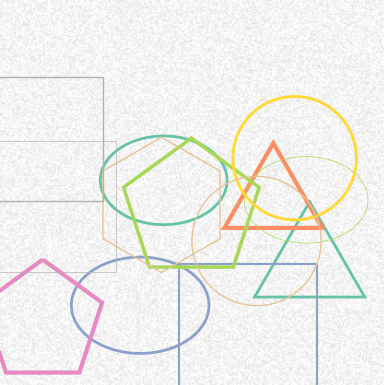[{"shape": "triangle", "thickness": 2, "radius": 0.83, "center": [0.804, 0.311]}, {"shape": "oval", "thickness": 2, "radius": 0.82, "center": [0.425, 0.532]}, {"shape": "triangle", "thickness": 3, "radius": 0.73, "center": [0.71, 0.481]}, {"shape": "oval", "thickness": 2, "radius": 0.89, "center": [0.364, 0.207]}, {"shape": "square", "thickness": 1.5, "radius": 0.9, "center": [0.645, 0.134]}, {"shape": "pentagon", "thickness": 3, "radius": 0.81, "center": [0.111, 0.164]}, {"shape": "oval", "thickness": 0.5, "radius": 0.8, "center": [0.795, 0.481]}, {"shape": "pentagon", "thickness": 2.5, "radius": 0.93, "center": [0.497, 0.456]}, {"shape": "circle", "thickness": 2, "radius": 0.8, "center": [0.765, 0.589]}, {"shape": "hexagon", "thickness": 1, "radius": 0.88, "center": [0.42, 0.468]}, {"shape": "circle", "thickness": 1, "radius": 0.84, "center": [0.666, 0.374]}, {"shape": "square", "thickness": 1, "radius": 0.81, "center": [0.106, 0.638]}, {"shape": "square", "thickness": 0.5, "radius": 0.85, "center": [0.131, 0.465]}]